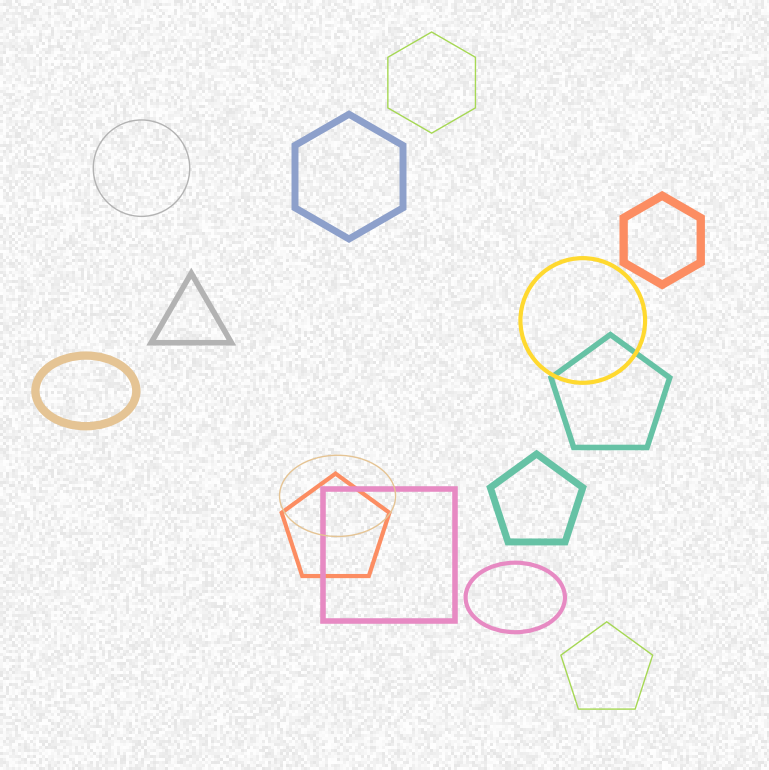[{"shape": "pentagon", "thickness": 2.5, "radius": 0.32, "center": [0.697, 0.347]}, {"shape": "pentagon", "thickness": 2, "radius": 0.41, "center": [0.793, 0.484]}, {"shape": "hexagon", "thickness": 3, "radius": 0.29, "center": [0.86, 0.688]}, {"shape": "pentagon", "thickness": 1.5, "radius": 0.37, "center": [0.436, 0.311]}, {"shape": "hexagon", "thickness": 2.5, "radius": 0.4, "center": [0.453, 0.771]}, {"shape": "square", "thickness": 2, "radius": 0.43, "center": [0.506, 0.279]}, {"shape": "oval", "thickness": 1.5, "radius": 0.32, "center": [0.669, 0.224]}, {"shape": "pentagon", "thickness": 0.5, "radius": 0.31, "center": [0.788, 0.13]}, {"shape": "hexagon", "thickness": 0.5, "radius": 0.33, "center": [0.561, 0.893]}, {"shape": "circle", "thickness": 1.5, "radius": 0.4, "center": [0.757, 0.584]}, {"shape": "oval", "thickness": 0.5, "radius": 0.38, "center": [0.438, 0.356]}, {"shape": "oval", "thickness": 3, "radius": 0.33, "center": [0.112, 0.492]}, {"shape": "circle", "thickness": 0.5, "radius": 0.31, "center": [0.184, 0.782]}, {"shape": "triangle", "thickness": 2, "radius": 0.3, "center": [0.248, 0.585]}]